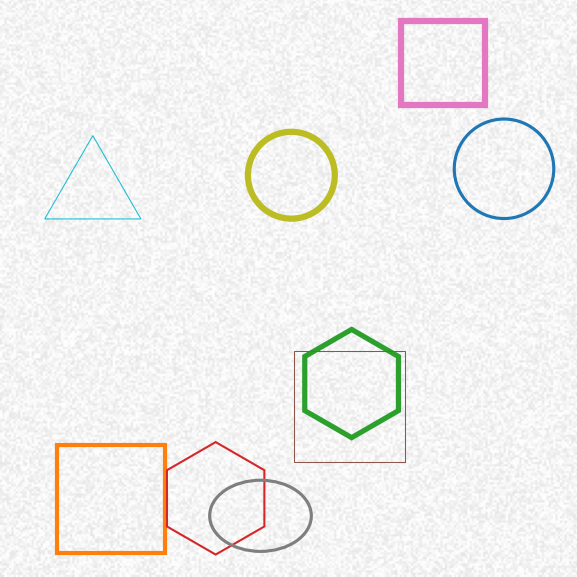[{"shape": "circle", "thickness": 1.5, "radius": 0.43, "center": [0.873, 0.707]}, {"shape": "square", "thickness": 2, "radius": 0.47, "center": [0.192, 0.135]}, {"shape": "hexagon", "thickness": 2.5, "radius": 0.47, "center": [0.609, 0.335]}, {"shape": "hexagon", "thickness": 1, "radius": 0.49, "center": [0.373, 0.136]}, {"shape": "square", "thickness": 0.5, "radius": 0.48, "center": [0.605, 0.295]}, {"shape": "square", "thickness": 3, "radius": 0.36, "center": [0.767, 0.89]}, {"shape": "oval", "thickness": 1.5, "radius": 0.44, "center": [0.451, 0.106]}, {"shape": "circle", "thickness": 3, "radius": 0.38, "center": [0.505, 0.696]}, {"shape": "triangle", "thickness": 0.5, "radius": 0.48, "center": [0.161, 0.668]}]